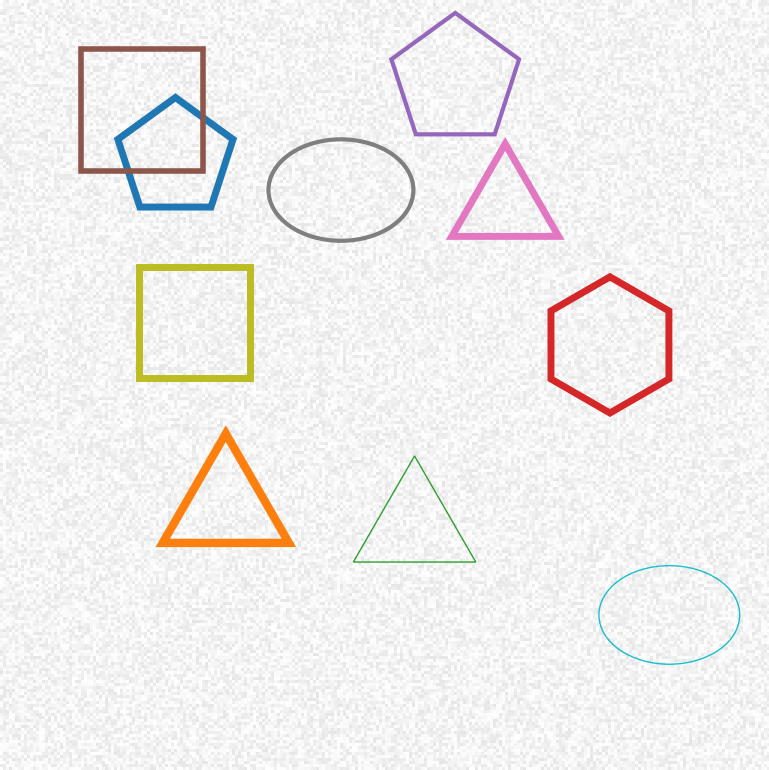[{"shape": "pentagon", "thickness": 2.5, "radius": 0.39, "center": [0.228, 0.795]}, {"shape": "triangle", "thickness": 3, "radius": 0.47, "center": [0.293, 0.342]}, {"shape": "triangle", "thickness": 0.5, "radius": 0.46, "center": [0.538, 0.316]}, {"shape": "hexagon", "thickness": 2.5, "radius": 0.44, "center": [0.792, 0.552]}, {"shape": "pentagon", "thickness": 1.5, "radius": 0.44, "center": [0.591, 0.896]}, {"shape": "square", "thickness": 2, "radius": 0.39, "center": [0.185, 0.857]}, {"shape": "triangle", "thickness": 2.5, "radius": 0.4, "center": [0.656, 0.733]}, {"shape": "oval", "thickness": 1.5, "radius": 0.47, "center": [0.443, 0.753]}, {"shape": "square", "thickness": 2.5, "radius": 0.36, "center": [0.253, 0.581]}, {"shape": "oval", "thickness": 0.5, "radius": 0.46, "center": [0.869, 0.201]}]